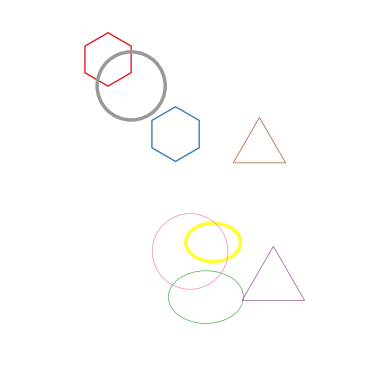[{"shape": "hexagon", "thickness": 1, "radius": 0.35, "center": [0.281, 0.846]}, {"shape": "hexagon", "thickness": 1, "radius": 0.35, "center": [0.456, 0.652]}, {"shape": "oval", "thickness": 0.5, "radius": 0.49, "center": [0.535, 0.228]}, {"shape": "triangle", "thickness": 0.5, "radius": 0.47, "center": [0.71, 0.267]}, {"shape": "oval", "thickness": 2.5, "radius": 0.36, "center": [0.554, 0.37]}, {"shape": "triangle", "thickness": 0.5, "radius": 0.39, "center": [0.674, 0.616]}, {"shape": "circle", "thickness": 0.5, "radius": 0.49, "center": [0.494, 0.347]}, {"shape": "circle", "thickness": 2.5, "radius": 0.44, "center": [0.341, 0.777]}]